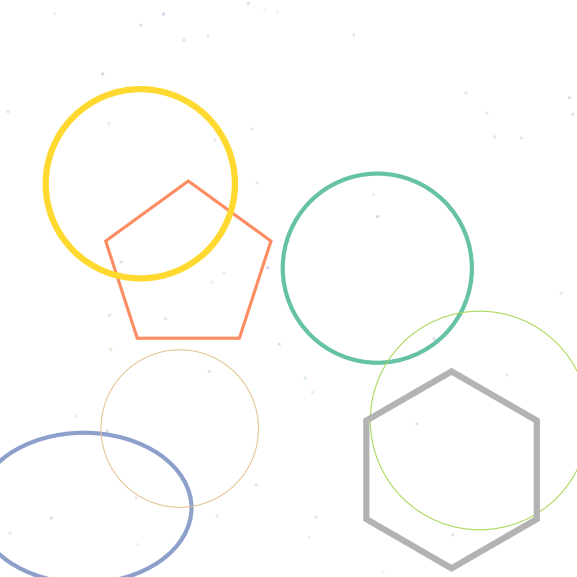[{"shape": "circle", "thickness": 2, "radius": 0.82, "center": [0.653, 0.535]}, {"shape": "pentagon", "thickness": 1.5, "radius": 0.75, "center": [0.326, 0.535]}, {"shape": "oval", "thickness": 2, "radius": 0.93, "center": [0.146, 0.12]}, {"shape": "circle", "thickness": 0.5, "radius": 0.95, "center": [0.83, 0.271]}, {"shape": "circle", "thickness": 3, "radius": 0.82, "center": [0.243, 0.681]}, {"shape": "circle", "thickness": 0.5, "radius": 0.68, "center": [0.311, 0.257]}, {"shape": "hexagon", "thickness": 3, "radius": 0.85, "center": [0.782, 0.185]}]